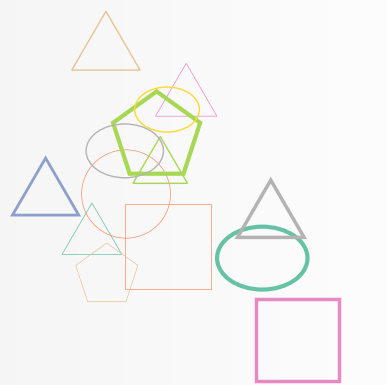[{"shape": "triangle", "thickness": 0.5, "radius": 0.45, "center": [0.237, 0.384]}, {"shape": "oval", "thickness": 3, "radius": 0.58, "center": [0.677, 0.33]}, {"shape": "square", "thickness": 0.5, "radius": 0.55, "center": [0.433, 0.359]}, {"shape": "circle", "thickness": 0.5, "radius": 0.57, "center": [0.325, 0.496]}, {"shape": "triangle", "thickness": 2, "radius": 0.49, "center": [0.118, 0.491]}, {"shape": "triangle", "thickness": 0.5, "radius": 0.46, "center": [0.481, 0.744]}, {"shape": "square", "thickness": 2.5, "radius": 0.53, "center": [0.768, 0.117]}, {"shape": "pentagon", "thickness": 3, "radius": 0.59, "center": [0.404, 0.644]}, {"shape": "triangle", "thickness": 1, "radius": 0.41, "center": [0.414, 0.564]}, {"shape": "oval", "thickness": 1, "radius": 0.42, "center": [0.431, 0.715]}, {"shape": "triangle", "thickness": 1, "radius": 0.51, "center": [0.273, 0.869]}, {"shape": "pentagon", "thickness": 0.5, "radius": 0.42, "center": [0.276, 0.285]}, {"shape": "oval", "thickness": 1, "radius": 0.5, "center": [0.322, 0.608]}, {"shape": "triangle", "thickness": 2.5, "radius": 0.5, "center": [0.699, 0.433]}]